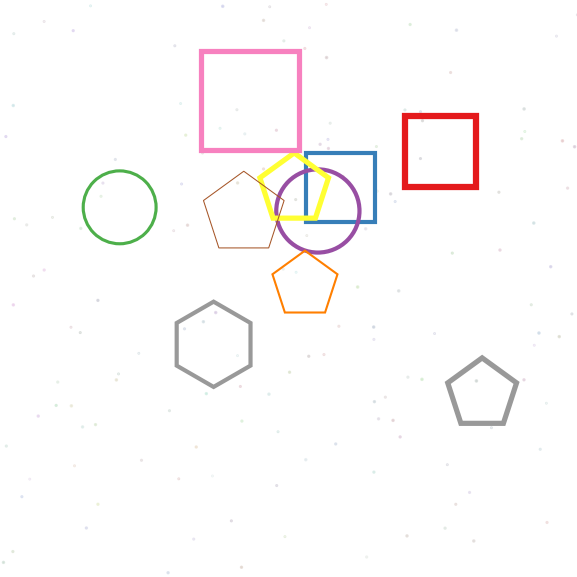[{"shape": "square", "thickness": 3, "radius": 0.31, "center": [0.763, 0.737]}, {"shape": "square", "thickness": 2, "radius": 0.3, "center": [0.59, 0.674]}, {"shape": "circle", "thickness": 1.5, "radius": 0.32, "center": [0.207, 0.64]}, {"shape": "circle", "thickness": 2, "radius": 0.36, "center": [0.55, 0.634]}, {"shape": "pentagon", "thickness": 1, "radius": 0.3, "center": [0.528, 0.506]}, {"shape": "pentagon", "thickness": 2.5, "radius": 0.31, "center": [0.509, 0.672]}, {"shape": "pentagon", "thickness": 0.5, "radius": 0.37, "center": [0.422, 0.629]}, {"shape": "square", "thickness": 2.5, "radius": 0.43, "center": [0.433, 0.825]}, {"shape": "pentagon", "thickness": 2.5, "radius": 0.31, "center": [0.835, 0.317]}, {"shape": "hexagon", "thickness": 2, "radius": 0.37, "center": [0.37, 0.403]}]